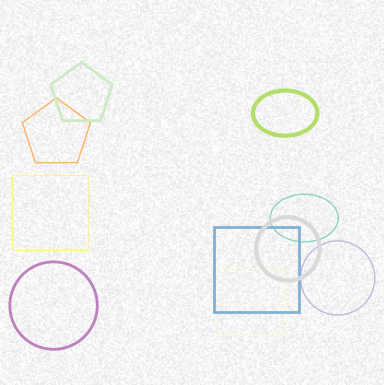[{"shape": "oval", "thickness": 1, "radius": 0.44, "center": [0.79, 0.434]}, {"shape": "square", "thickness": 0.5, "radius": 0.44, "center": [0.646, 0.217]}, {"shape": "circle", "thickness": 1, "radius": 0.48, "center": [0.877, 0.278]}, {"shape": "square", "thickness": 2, "radius": 0.55, "center": [0.666, 0.3]}, {"shape": "pentagon", "thickness": 1, "radius": 0.46, "center": [0.147, 0.653]}, {"shape": "oval", "thickness": 3, "radius": 0.42, "center": [0.741, 0.706]}, {"shape": "circle", "thickness": 3, "radius": 0.41, "center": [0.748, 0.354]}, {"shape": "circle", "thickness": 2, "radius": 0.57, "center": [0.139, 0.206]}, {"shape": "pentagon", "thickness": 2, "radius": 0.42, "center": [0.212, 0.754]}, {"shape": "square", "thickness": 0.5, "radius": 0.49, "center": [0.13, 0.448]}]